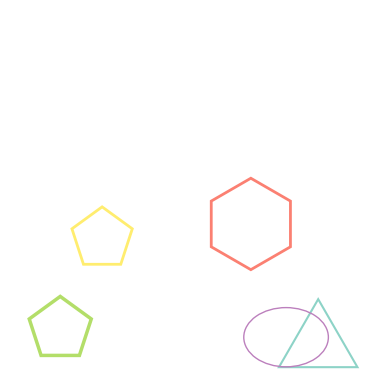[{"shape": "triangle", "thickness": 1.5, "radius": 0.59, "center": [0.826, 0.105]}, {"shape": "hexagon", "thickness": 2, "radius": 0.59, "center": [0.652, 0.418]}, {"shape": "pentagon", "thickness": 2.5, "radius": 0.42, "center": [0.156, 0.145]}, {"shape": "oval", "thickness": 1, "radius": 0.55, "center": [0.743, 0.124]}, {"shape": "pentagon", "thickness": 2, "radius": 0.41, "center": [0.265, 0.38]}]